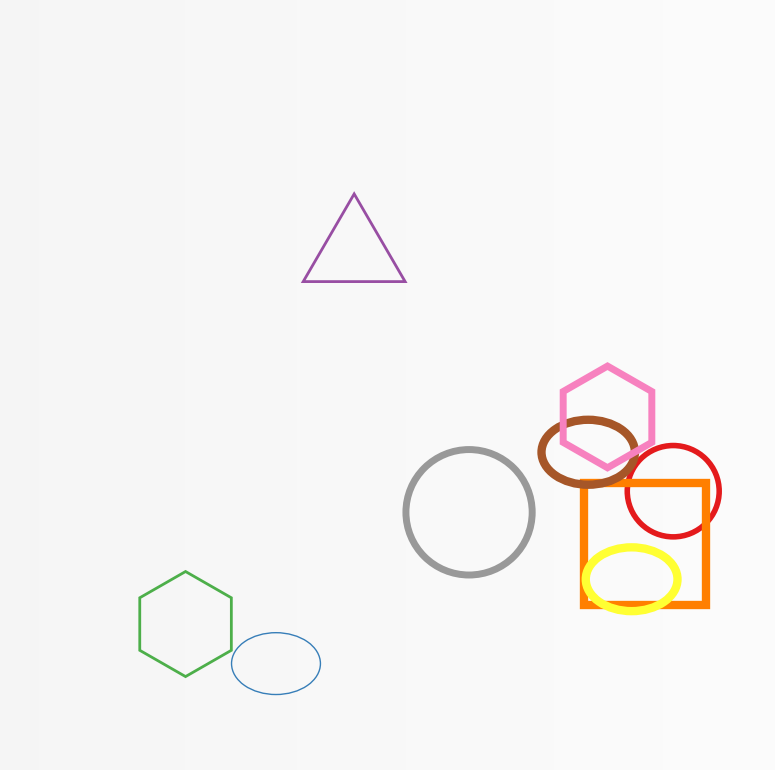[{"shape": "circle", "thickness": 2, "radius": 0.3, "center": [0.869, 0.362]}, {"shape": "oval", "thickness": 0.5, "radius": 0.29, "center": [0.356, 0.138]}, {"shape": "hexagon", "thickness": 1, "radius": 0.34, "center": [0.239, 0.19]}, {"shape": "triangle", "thickness": 1, "radius": 0.38, "center": [0.457, 0.672]}, {"shape": "square", "thickness": 3, "radius": 0.4, "center": [0.833, 0.294]}, {"shape": "oval", "thickness": 3, "radius": 0.3, "center": [0.815, 0.248]}, {"shape": "oval", "thickness": 3, "radius": 0.3, "center": [0.759, 0.413]}, {"shape": "hexagon", "thickness": 2.5, "radius": 0.33, "center": [0.784, 0.459]}, {"shape": "circle", "thickness": 2.5, "radius": 0.41, "center": [0.605, 0.335]}]